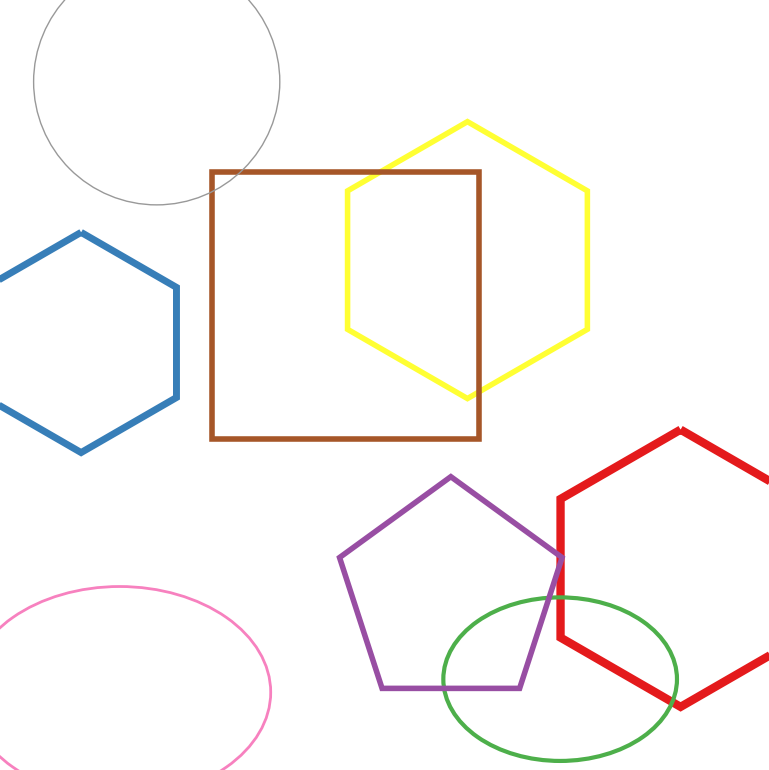[{"shape": "hexagon", "thickness": 3, "radius": 0.9, "center": [0.884, 0.262]}, {"shape": "hexagon", "thickness": 2.5, "radius": 0.71, "center": [0.105, 0.555]}, {"shape": "oval", "thickness": 1.5, "radius": 0.76, "center": [0.727, 0.118]}, {"shape": "pentagon", "thickness": 2, "radius": 0.76, "center": [0.586, 0.229]}, {"shape": "hexagon", "thickness": 2, "radius": 0.9, "center": [0.607, 0.662]}, {"shape": "square", "thickness": 2, "radius": 0.87, "center": [0.449, 0.603]}, {"shape": "oval", "thickness": 1, "radius": 0.98, "center": [0.155, 0.101]}, {"shape": "circle", "thickness": 0.5, "radius": 0.8, "center": [0.204, 0.894]}]